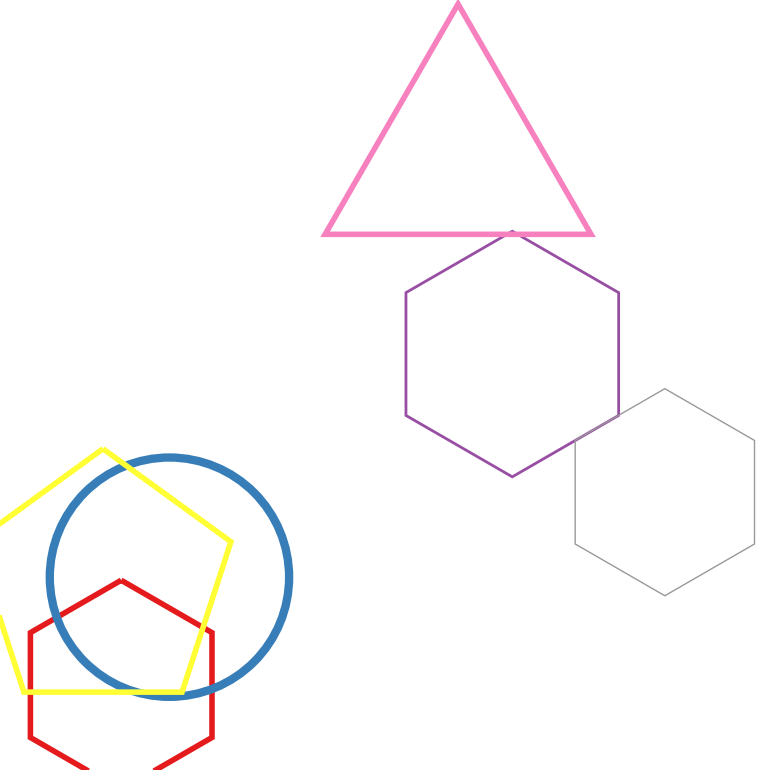[{"shape": "hexagon", "thickness": 2, "radius": 0.68, "center": [0.157, 0.11]}, {"shape": "circle", "thickness": 3, "radius": 0.78, "center": [0.22, 0.25]}, {"shape": "hexagon", "thickness": 1, "radius": 0.8, "center": [0.665, 0.54]}, {"shape": "pentagon", "thickness": 2, "radius": 0.87, "center": [0.134, 0.242]}, {"shape": "triangle", "thickness": 2, "radius": 1.0, "center": [0.595, 0.795]}, {"shape": "hexagon", "thickness": 0.5, "radius": 0.67, "center": [0.863, 0.361]}]